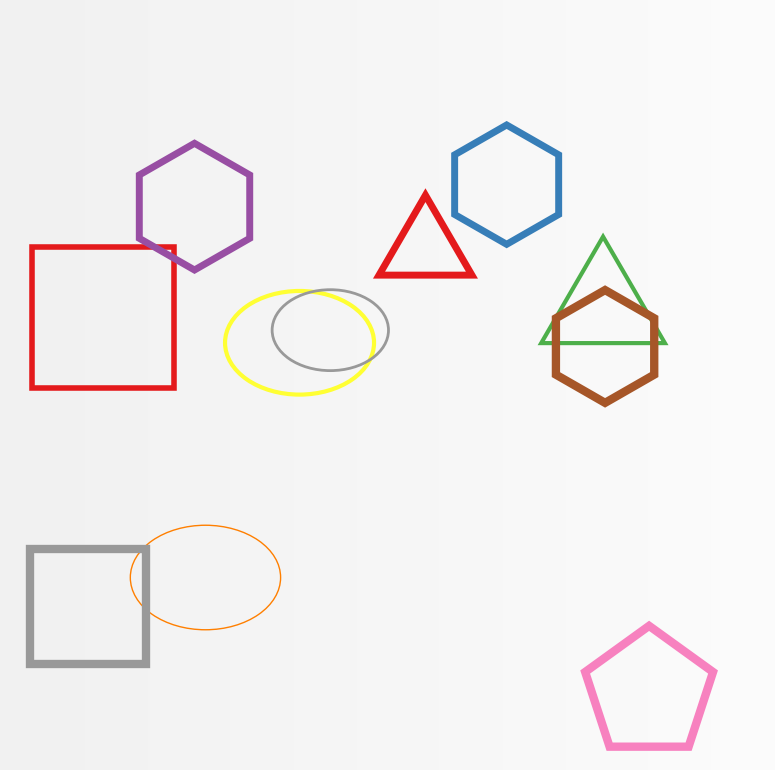[{"shape": "triangle", "thickness": 2.5, "radius": 0.35, "center": [0.549, 0.677]}, {"shape": "square", "thickness": 2, "radius": 0.46, "center": [0.133, 0.587]}, {"shape": "hexagon", "thickness": 2.5, "radius": 0.39, "center": [0.654, 0.76]}, {"shape": "triangle", "thickness": 1.5, "radius": 0.46, "center": [0.778, 0.6]}, {"shape": "hexagon", "thickness": 2.5, "radius": 0.41, "center": [0.251, 0.732]}, {"shape": "oval", "thickness": 0.5, "radius": 0.48, "center": [0.265, 0.25]}, {"shape": "oval", "thickness": 1.5, "radius": 0.48, "center": [0.386, 0.555]}, {"shape": "hexagon", "thickness": 3, "radius": 0.37, "center": [0.781, 0.55]}, {"shape": "pentagon", "thickness": 3, "radius": 0.43, "center": [0.838, 0.1]}, {"shape": "oval", "thickness": 1, "radius": 0.38, "center": [0.426, 0.571]}, {"shape": "square", "thickness": 3, "radius": 0.37, "center": [0.113, 0.212]}]